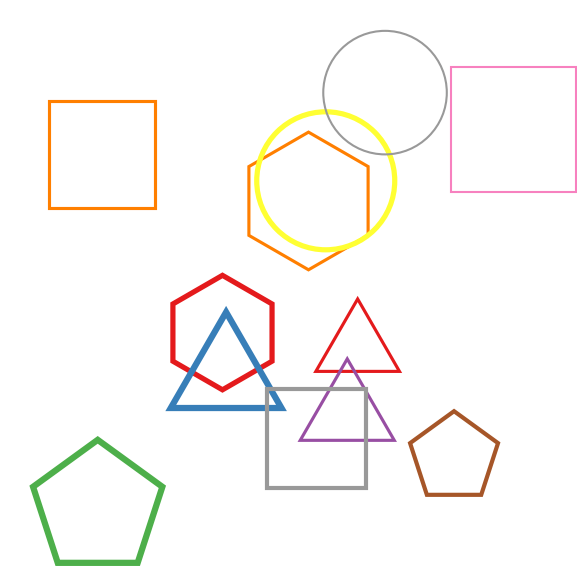[{"shape": "hexagon", "thickness": 2.5, "radius": 0.5, "center": [0.385, 0.423]}, {"shape": "triangle", "thickness": 1.5, "radius": 0.42, "center": [0.619, 0.398]}, {"shape": "triangle", "thickness": 3, "radius": 0.55, "center": [0.392, 0.348]}, {"shape": "pentagon", "thickness": 3, "radius": 0.59, "center": [0.169, 0.12]}, {"shape": "triangle", "thickness": 1.5, "radius": 0.47, "center": [0.601, 0.284]}, {"shape": "hexagon", "thickness": 1.5, "radius": 0.6, "center": [0.534, 0.651]}, {"shape": "square", "thickness": 1.5, "radius": 0.46, "center": [0.177, 0.732]}, {"shape": "circle", "thickness": 2.5, "radius": 0.6, "center": [0.564, 0.686]}, {"shape": "pentagon", "thickness": 2, "radius": 0.4, "center": [0.786, 0.207]}, {"shape": "square", "thickness": 1, "radius": 0.54, "center": [0.889, 0.775]}, {"shape": "circle", "thickness": 1, "radius": 0.53, "center": [0.667, 0.839]}, {"shape": "square", "thickness": 2, "radius": 0.43, "center": [0.548, 0.24]}]